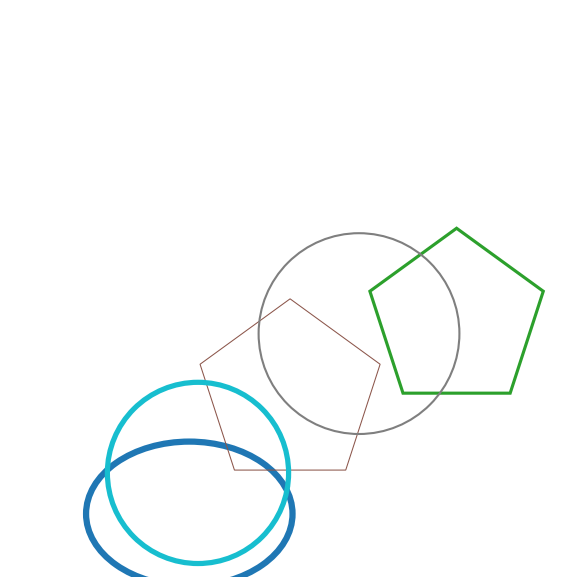[{"shape": "oval", "thickness": 3, "radius": 0.89, "center": [0.328, 0.109]}, {"shape": "pentagon", "thickness": 1.5, "radius": 0.79, "center": [0.791, 0.446]}, {"shape": "pentagon", "thickness": 0.5, "radius": 0.82, "center": [0.502, 0.318]}, {"shape": "circle", "thickness": 1, "radius": 0.87, "center": [0.622, 0.421]}, {"shape": "circle", "thickness": 2.5, "radius": 0.78, "center": [0.343, 0.18]}]